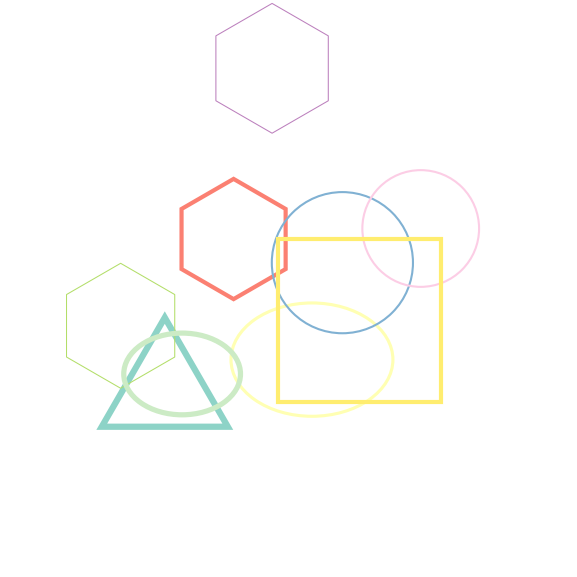[{"shape": "triangle", "thickness": 3, "radius": 0.63, "center": [0.285, 0.323]}, {"shape": "oval", "thickness": 1.5, "radius": 0.7, "center": [0.54, 0.376]}, {"shape": "hexagon", "thickness": 2, "radius": 0.52, "center": [0.404, 0.585]}, {"shape": "circle", "thickness": 1, "radius": 0.61, "center": [0.593, 0.544]}, {"shape": "hexagon", "thickness": 0.5, "radius": 0.54, "center": [0.209, 0.435]}, {"shape": "circle", "thickness": 1, "radius": 0.51, "center": [0.729, 0.603]}, {"shape": "hexagon", "thickness": 0.5, "radius": 0.56, "center": [0.471, 0.881]}, {"shape": "oval", "thickness": 2.5, "radius": 0.51, "center": [0.315, 0.352]}, {"shape": "square", "thickness": 2, "radius": 0.71, "center": [0.623, 0.444]}]